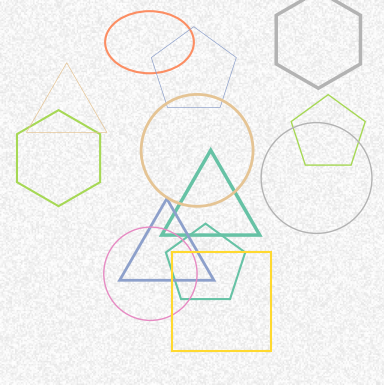[{"shape": "triangle", "thickness": 2.5, "radius": 0.73, "center": [0.547, 0.463]}, {"shape": "pentagon", "thickness": 1.5, "radius": 0.54, "center": [0.534, 0.311]}, {"shape": "oval", "thickness": 1.5, "radius": 0.58, "center": [0.388, 0.89]}, {"shape": "triangle", "thickness": 2, "radius": 0.71, "center": [0.433, 0.343]}, {"shape": "pentagon", "thickness": 0.5, "radius": 0.58, "center": [0.503, 0.815]}, {"shape": "circle", "thickness": 1, "radius": 0.61, "center": [0.391, 0.289]}, {"shape": "hexagon", "thickness": 1.5, "radius": 0.62, "center": [0.152, 0.589]}, {"shape": "pentagon", "thickness": 1, "radius": 0.51, "center": [0.852, 0.653]}, {"shape": "square", "thickness": 1.5, "radius": 0.64, "center": [0.575, 0.218]}, {"shape": "triangle", "thickness": 0.5, "radius": 0.6, "center": [0.173, 0.716]}, {"shape": "circle", "thickness": 2, "radius": 0.73, "center": [0.512, 0.609]}, {"shape": "hexagon", "thickness": 2.5, "radius": 0.63, "center": [0.827, 0.897]}, {"shape": "circle", "thickness": 1, "radius": 0.72, "center": [0.822, 0.538]}]